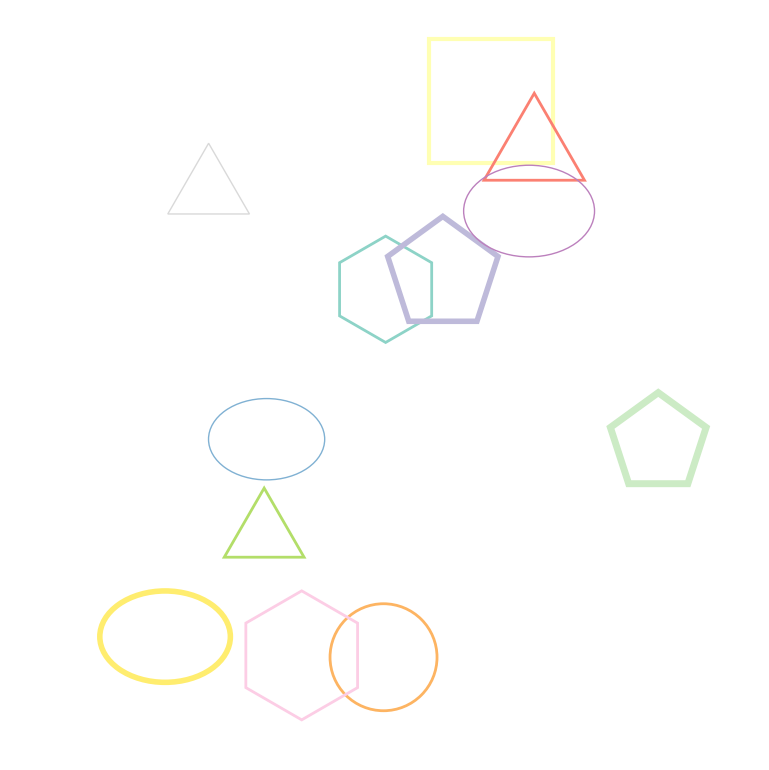[{"shape": "hexagon", "thickness": 1, "radius": 0.35, "center": [0.501, 0.624]}, {"shape": "square", "thickness": 1.5, "radius": 0.4, "center": [0.638, 0.869]}, {"shape": "pentagon", "thickness": 2, "radius": 0.38, "center": [0.575, 0.644]}, {"shape": "triangle", "thickness": 1, "radius": 0.38, "center": [0.694, 0.804]}, {"shape": "oval", "thickness": 0.5, "radius": 0.38, "center": [0.346, 0.43]}, {"shape": "circle", "thickness": 1, "radius": 0.35, "center": [0.498, 0.146]}, {"shape": "triangle", "thickness": 1, "radius": 0.3, "center": [0.343, 0.306]}, {"shape": "hexagon", "thickness": 1, "radius": 0.42, "center": [0.392, 0.149]}, {"shape": "triangle", "thickness": 0.5, "radius": 0.31, "center": [0.271, 0.753]}, {"shape": "oval", "thickness": 0.5, "radius": 0.43, "center": [0.687, 0.726]}, {"shape": "pentagon", "thickness": 2.5, "radius": 0.33, "center": [0.855, 0.425]}, {"shape": "oval", "thickness": 2, "radius": 0.42, "center": [0.214, 0.173]}]